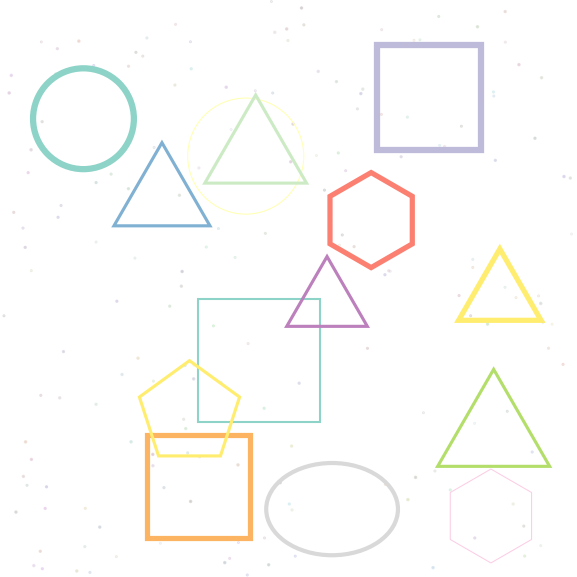[{"shape": "circle", "thickness": 3, "radius": 0.44, "center": [0.145, 0.794]}, {"shape": "square", "thickness": 1, "radius": 0.53, "center": [0.449, 0.375]}, {"shape": "circle", "thickness": 0.5, "radius": 0.5, "center": [0.426, 0.729]}, {"shape": "square", "thickness": 3, "radius": 0.45, "center": [0.743, 0.83]}, {"shape": "hexagon", "thickness": 2.5, "radius": 0.41, "center": [0.643, 0.618]}, {"shape": "triangle", "thickness": 1.5, "radius": 0.48, "center": [0.28, 0.656]}, {"shape": "square", "thickness": 2.5, "radius": 0.45, "center": [0.344, 0.157]}, {"shape": "triangle", "thickness": 1.5, "radius": 0.56, "center": [0.855, 0.248]}, {"shape": "hexagon", "thickness": 0.5, "radius": 0.41, "center": [0.85, 0.106]}, {"shape": "oval", "thickness": 2, "radius": 0.57, "center": [0.575, 0.118]}, {"shape": "triangle", "thickness": 1.5, "radius": 0.4, "center": [0.566, 0.474]}, {"shape": "triangle", "thickness": 1.5, "radius": 0.51, "center": [0.443, 0.733]}, {"shape": "pentagon", "thickness": 1.5, "radius": 0.46, "center": [0.328, 0.283]}, {"shape": "triangle", "thickness": 2.5, "radius": 0.41, "center": [0.866, 0.486]}]